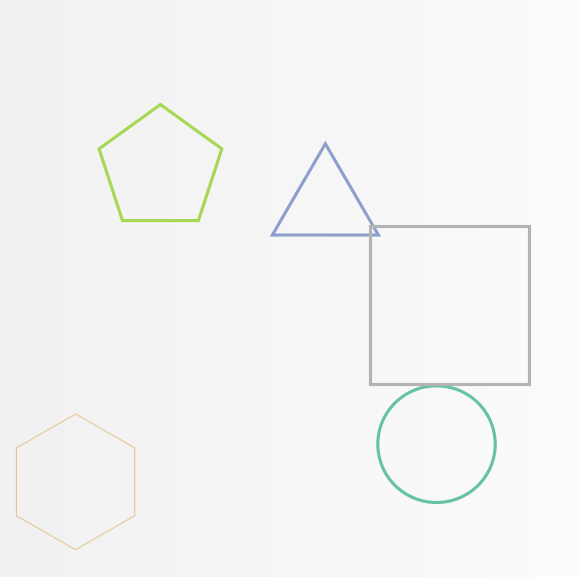[{"shape": "circle", "thickness": 1.5, "radius": 0.51, "center": [0.751, 0.23]}, {"shape": "triangle", "thickness": 1.5, "radius": 0.53, "center": [0.56, 0.645]}, {"shape": "pentagon", "thickness": 1.5, "radius": 0.56, "center": [0.276, 0.707]}, {"shape": "hexagon", "thickness": 0.5, "radius": 0.59, "center": [0.13, 0.165]}, {"shape": "square", "thickness": 1.5, "radius": 0.69, "center": [0.773, 0.471]}]